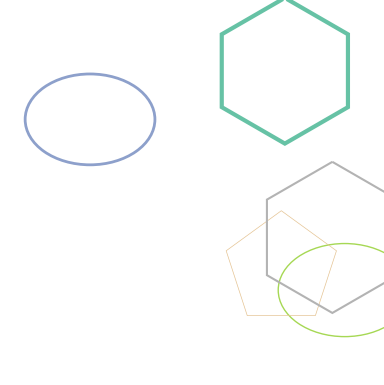[{"shape": "hexagon", "thickness": 3, "radius": 0.95, "center": [0.74, 0.816]}, {"shape": "oval", "thickness": 2, "radius": 0.84, "center": [0.234, 0.69]}, {"shape": "oval", "thickness": 1, "radius": 0.86, "center": [0.895, 0.247]}, {"shape": "pentagon", "thickness": 0.5, "radius": 0.75, "center": [0.731, 0.302]}, {"shape": "hexagon", "thickness": 1.5, "radius": 0.98, "center": [0.863, 0.383]}]